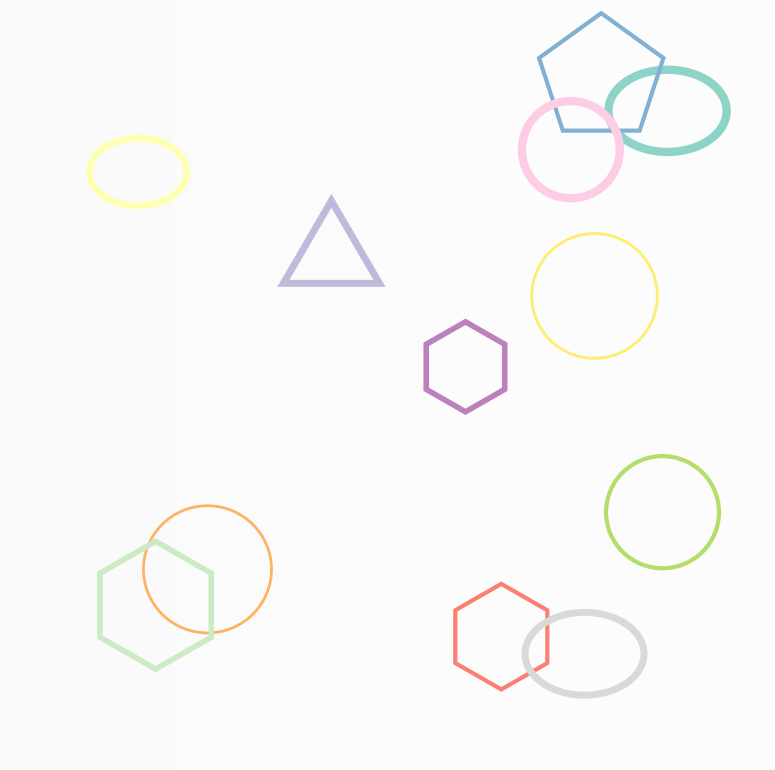[{"shape": "oval", "thickness": 3, "radius": 0.38, "center": [0.861, 0.856]}, {"shape": "oval", "thickness": 2.5, "radius": 0.31, "center": [0.178, 0.777]}, {"shape": "triangle", "thickness": 2.5, "radius": 0.36, "center": [0.428, 0.668]}, {"shape": "hexagon", "thickness": 1.5, "radius": 0.34, "center": [0.647, 0.173]}, {"shape": "pentagon", "thickness": 1.5, "radius": 0.42, "center": [0.776, 0.899]}, {"shape": "circle", "thickness": 1, "radius": 0.41, "center": [0.268, 0.261]}, {"shape": "circle", "thickness": 1.5, "radius": 0.36, "center": [0.855, 0.335]}, {"shape": "circle", "thickness": 3, "radius": 0.32, "center": [0.737, 0.806]}, {"shape": "oval", "thickness": 2.5, "radius": 0.38, "center": [0.754, 0.151]}, {"shape": "hexagon", "thickness": 2, "radius": 0.29, "center": [0.601, 0.524]}, {"shape": "hexagon", "thickness": 2, "radius": 0.41, "center": [0.201, 0.214]}, {"shape": "circle", "thickness": 1, "radius": 0.41, "center": [0.767, 0.616]}]